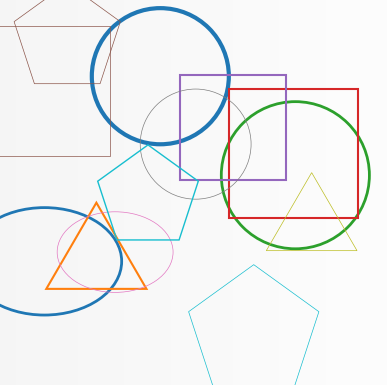[{"shape": "oval", "thickness": 2, "radius": 1.0, "center": [0.115, 0.321]}, {"shape": "circle", "thickness": 3, "radius": 0.88, "center": [0.414, 0.802]}, {"shape": "triangle", "thickness": 1.5, "radius": 0.75, "center": [0.249, 0.324]}, {"shape": "circle", "thickness": 2, "radius": 0.96, "center": [0.762, 0.545]}, {"shape": "square", "thickness": 1.5, "radius": 0.83, "center": [0.757, 0.602]}, {"shape": "square", "thickness": 1.5, "radius": 0.68, "center": [0.6, 0.669]}, {"shape": "pentagon", "thickness": 0.5, "radius": 0.72, "center": [0.174, 0.899]}, {"shape": "square", "thickness": 0.5, "radius": 0.85, "center": [0.115, 0.763]}, {"shape": "oval", "thickness": 0.5, "radius": 0.75, "center": [0.297, 0.345]}, {"shape": "circle", "thickness": 0.5, "radius": 0.72, "center": [0.505, 0.626]}, {"shape": "triangle", "thickness": 0.5, "radius": 0.68, "center": [0.804, 0.416]}, {"shape": "pentagon", "thickness": 0.5, "radius": 0.88, "center": [0.655, 0.136]}, {"shape": "pentagon", "thickness": 1, "radius": 0.68, "center": [0.382, 0.487]}]